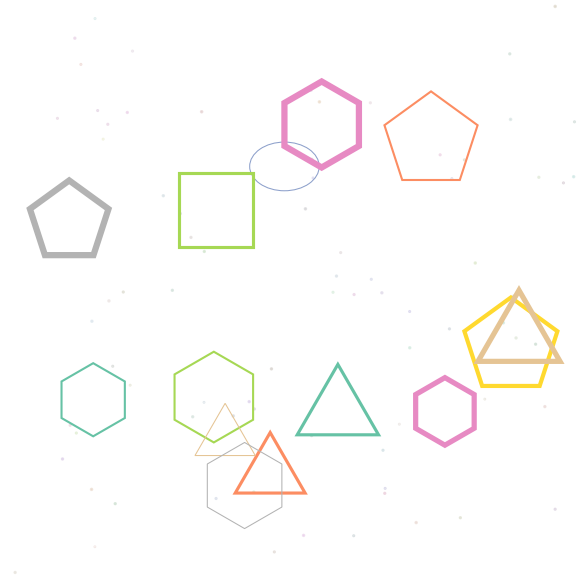[{"shape": "hexagon", "thickness": 1, "radius": 0.32, "center": [0.161, 0.307]}, {"shape": "triangle", "thickness": 1.5, "radius": 0.41, "center": [0.585, 0.287]}, {"shape": "triangle", "thickness": 1.5, "radius": 0.35, "center": [0.468, 0.18]}, {"shape": "pentagon", "thickness": 1, "radius": 0.42, "center": [0.746, 0.756]}, {"shape": "oval", "thickness": 0.5, "radius": 0.3, "center": [0.493, 0.711]}, {"shape": "hexagon", "thickness": 3, "radius": 0.37, "center": [0.557, 0.784]}, {"shape": "hexagon", "thickness": 2.5, "radius": 0.29, "center": [0.77, 0.287]}, {"shape": "hexagon", "thickness": 1, "radius": 0.39, "center": [0.37, 0.312]}, {"shape": "square", "thickness": 1.5, "radius": 0.32, "center": [0.374, 0.635]}, {"shape": "pentagon", "thickness": 2, "radius": 0.42, "center": [0.885, 0.399]}, {"shape": "triangle", "thickness": 0.5, "radius": 0.3, "center": [0.39, 0.24]}, {"shape": "triangle", "thickness": 2.5, "radius": 0.41, "center": [0.899, 0.414]}, {"shape": "pentagon", "thickness": 3, "radius": 0.36, "center": [0.12, 0.615]}, {"shape": "hexagon", "thickness": 0.5, "radius": 0.37, "center": [0.424, 0.158]}]